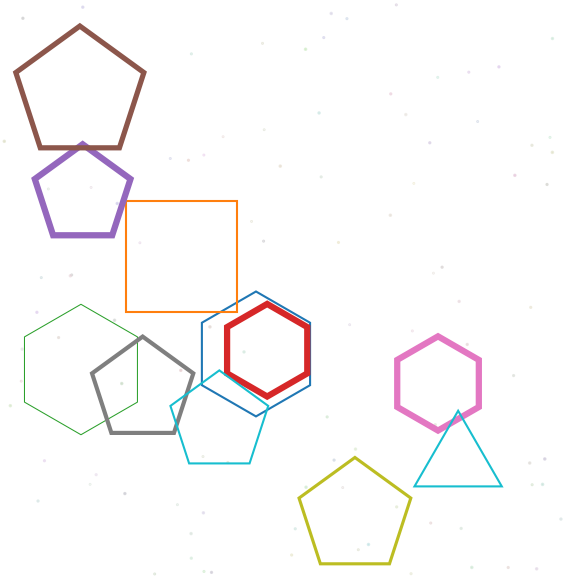[{"shape": "hexagon", "thickness": 1, "radius": 0.54, "center": [0.443, 0.386]}, {"shape": "square", "thickness": 1, "radius": 0.48, "center": [0.314, 0.555]}, {"shape": "hexagon", "thickness": 0.5, "radius": 0.56, "center": [0.14, 0.359]}, {"shape": "hexagon", "thickness": 3, "radius": 0.4, "center": [0.463, 0.393]}, {"shape": "pentagon", "thickness": 3, "radius": 0.44, "center": [0.143, 0.662]}, {"shape": "pentagon", "thickness": 2.5, "radius": 0.58, "center": [0.138, 0.837]}, {"shape": "hexagon", "thickness": 3, "radius": 0.41, "center": [0.758, 0.335]}, {"shape": "pentagon", "thickness": 2, "radius": 0.46, "center": [0.247, 0.324]}, {"shape": "pentagon", "thickness": 1.5, "radius": 0.51, "center": [0.615, 0.105]}, {"shape": "triangle", "thickness": 1, "radius": 0.44, "center": [0.793, 0.201]}, {"shape": "pentagon", "thickness": 1, "radius": 0.45, "center": [0.38, 0.269]}]